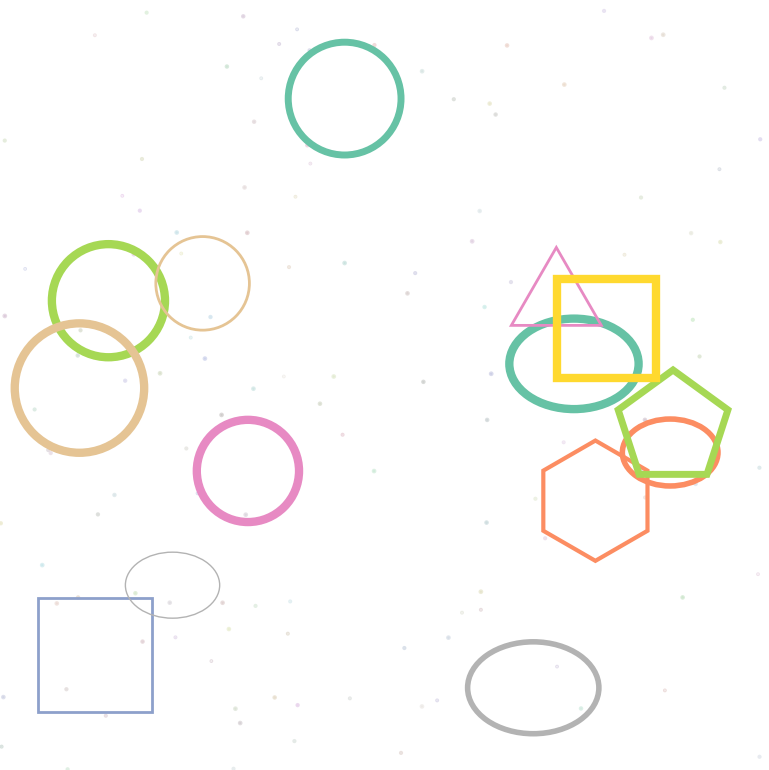[{"shape": "circle", "thickness": 2.5, "radius": 0.37, "center": [0.448, 0.872]}, {"shape": "oval", "thickness": 3, "radius": 0.42, "center": [0.745, 0.527]}, {"shape": "oval", "thickness": 2, "radius": 0.31, "center": [0.87, 0.412]}, {"shape": "hexagon", "thickness": 1.5, "radius": 0.39, "center": [0.773, 0.35]}, {"shape": "square", "thickness": 1, "radius": 0.37, "center": [0.123, 0.15]}, {"shape": "circle", "thickness": 3, "radius": 0.33, "center": [0.322, 0.388]}, {"shape": "triangle", "thickness": 1, "radius": 0.34, "center": [0.722, 0.611]}, {"shape": "pentagon", "thickness": 2.5, "radius": 0.37, "center": [0.874, 0.445]}, {"shape": "circle", "thickness": 3, "radius": 0.37, "center": [0.141, 0.609]}, {"shape": "square", "thickness": 3, "radius": 0.32, "center": [0.788, 0.573]}, {"shape": "circle", "thickness": 3, "radius": 0.42, "center": [0.103, 0.496]}, {"shape": "circle", "thickness": 1, "radius": 0.3, "center": [0.263, 0.632]}, {"shape": "oval", "thickness": 2, "radius": 0.43, "center": [0.693, 0.107]}, {"shape": "oval", "thickness": 0.5, "radius": 0.31, "center": [0.224, 0.24]}]